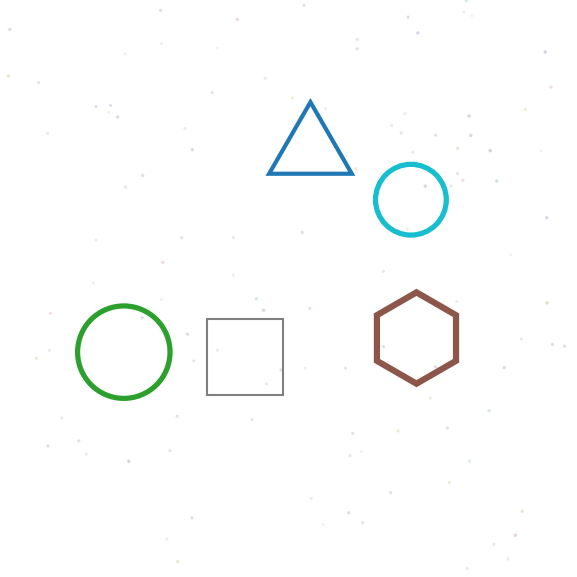[{"shape": "triangle", "thickness": 2, "radius": 0.41, "center": [0.538, 0.74]}, {"shape": "circle", "thickness": 2.5, "radius": 0.4, "center": [0.214, 0.389]}, {"shape": "hexagon", "thickness": 3, "radius": 0.4, "center": [0.721, 0.414]}, {"shape": "square", "thickness": 1, "radius": 0.33, "center": [0.424, 0.381]}, {"shape": "circle", "thickness": 2.5, "radius": 0.31, "center": [0.712, 0.653]}]